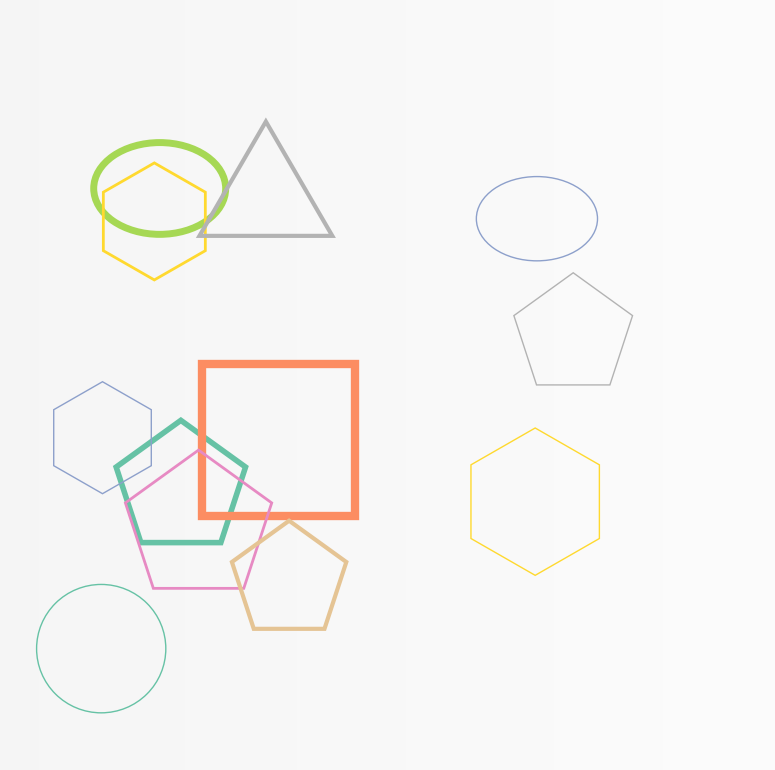[{"shape": "circle", "thickness": 0.5, "radius": 0.42, "center": [0.131, 0.158]}, {"shape": "pentagon", "thickness": 2, "radius": 0.44, "center": [0.233, 0.366]}, {"shape": "square", "thickness": 3, "radius": 0.49, "center": [0.359, 0.428]}, {"shape": "oval", "thickness": 0.5, "radius": 0.39, "center": [0.693, 0.716]}, {"shape": "hexagon", "thickness": 0.5, "radius": 0.36, "center": [0.132, 0.432]}, {"shape": "pentagon", "thickness": 1, "radius": 0.5, "center": [0.256, 0.316]}, {"shape": "oval", "thickness": 2.5, "radius": 0.43, "center": [0.206, 0.755]}, {"shape": "hexagon", "thickness": 1, "radius": 0.38, "center": [0.199, 0.712]}, {"shape": "hexagon", "thickness": 0.5, "radius": 0.48, "center": [0.691, 0.348]}, {"shape": "pentagon", "thickness": 1.5, "radius": 0.39, "center": [0.373, 0.246]}, {"shape": "pentagon", "thickness": 0.5, "radius": 0.4, "center": [0.74, 0.565]}, {"shape": "triangle", "thickness": 1.5, "radius": 0.49, "center": [0.343, 0.743]}]